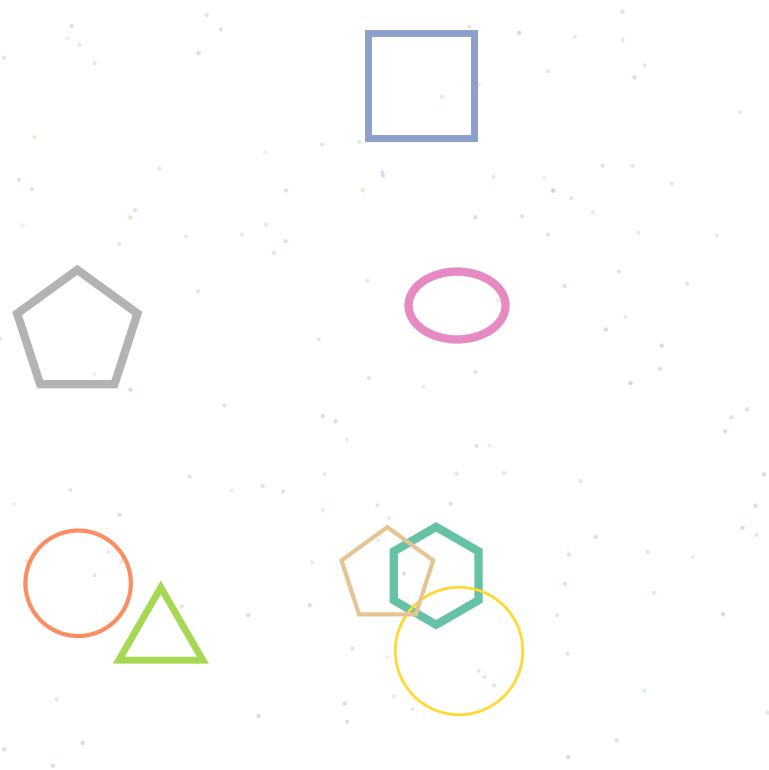[{"shape": "hexagon", "thickness": 3, "radius": 0.32, "center": [0.566, 0.252]}, {"shape": "circle", "thickness": 1.5, "radius": 0.34, "center": [0.101, 0.242]}, {"shape": "square", "thickness": 2.5, "radius": 0.34, "center": [0.547, 0.889]}, {"shape": "oval", "thickness": 3, "radius": 0.31, "center": [0.594, 0.603]}, {"shape": "triangle", "thickness": 2.5, "radius": 0.31, "center": [0.209, 0.174]}, {"shape": "circle", "thickness": 1, "radius": 0.41, "center": [0.596, 0.155]}, {"shape": "pentagon", "thickness": 1.5, "radius": 0.31, "center": [0.503, 0.253]}, {"shape": "pentagon", "thickness": 3, "radius": 0.41, "center": [0.1, 0.567]}]